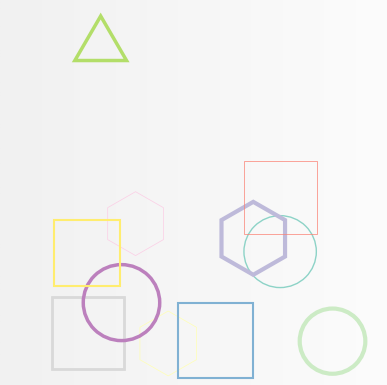[{"shape": "circle", "thickness": 1, "radius": 0.47, "center": [0.723, 0.346]}, {"shape": "hexagon", "thickness": 0.5, "radius": 0.42, "center": [0.434, 0.108]}, {"shape": "hexagon", "thickness": 3, "radius": 0.47, "center": [0.654, 0.381]}, {"shape": "square", "thickness": 0.5, "radius": 0.47, "center": [0.724, 0.488]}, {"shape": "square", "thickness": 1.5, "radius": 0.48, "center": [0.555, 0.116]}, {"shape": "triangle", "thickness": 2.5, "radius": 0.39, "center": [0.26, 0.881]}, {"shape": "hexagon", "thickness": 0.5, "radius": 0.41, "center": [0.35, 0.419]}, {"shape": "square", "thickness": 2, "radius": 0.47, "center": [0.227, 0.135]}, {"shape": "circle", "thickness": 2.5, "radius": 0.49, "center": [0.314, 0.214]}, {"shape": "circle", "thickness": 3, "radius": 0.42, "center": [0.858, 0.114]}, {"shape": "square", "thickness": 1.5, "radius": 0.43, "center": [0.224, 0.344]}]